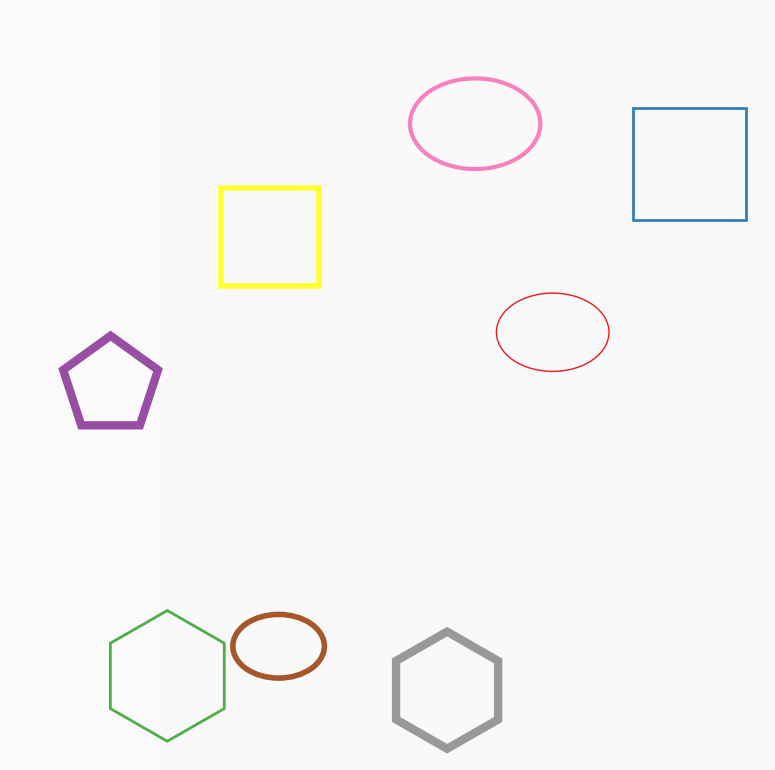[{"shape": "oval", "thickness": 0.5, "radius": 0.36, "center": [0.713, 0.569]}, {"shape": "square", "thickness": 1, "radius": 0.37, "center": [0.889, 0.787]}, {"shape": "hexagon", "thickness": 1, "radius": 0.42, "center": [0.216, 0.122]}, {"shape": "pentagon", "thickness": 3, "radius": 0.32, "center": [0.143, 0.5]}, {"shape": "square", "thickness": 2, "radius": 0.32, "center": [0.349, 0.693]}, {"shape": "oval", "thickness": 2, "radius": 0.3, "center": [0.359, 0.161]}, {"shape": "oval", "thickness": 1.5, "radius": 0.42, "center": [0.613, 0.839]}, {"shape": "hexagon", "thickness": 3, "radius": 0.38, "center": [0.577, 0.104]}]